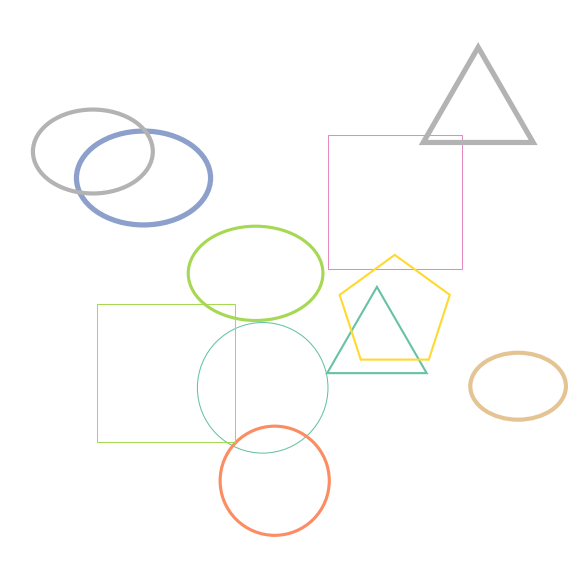[{"shape": "triangle", "thickness": 1, "radius": 0.5, "center": [0.653, 0.403]}, {"shape": "circle", "thickness": 0.5, "radius": 0.57, "center": [0.455, 0.328]}, {"shape": "circle", "thickness": 1.5, "radius": 0.47, "center": [0.476, 0.167]}, {"shape": "oval", "thickness": 2.5, "radius": 0.58, "center": [0.249, 0.691]}, {"shape": "square", "thickness": 0.5, "radius": 0.58, "center": [0.684, 0.649]}, {"shape": "square", "thickness": 0.5, "radius": 0.6, "center": [0.287, 0.353]}, {"shape": "oval", "thickness": 1.5, "radius": 0.58, "center": [0.443, 0.526]}, {"shape": "pentagon", "thickness": 1, "radius": 0.5, "center": [0.684, 0.458]}, {"shape": "oval", "thickness": 2, "radius": 0.41, "center": [0.897, 0.33]}, {"shape": "oval", "thickness": 2, "radius": 0.52, "center": [0.161, 0.737]}, {"shape": "triangle", "thickness": 2.5, "radius": 0.55, "center": [0.828, 0.807]}]